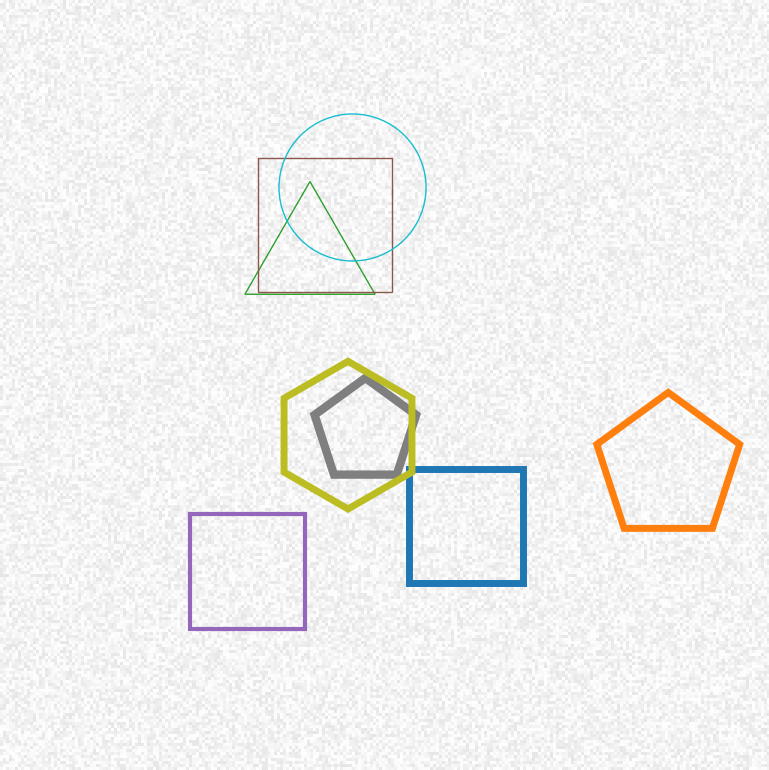[{"shape": "square", "thickness": 2.5, "radius": 0.37, "center": [0.605, 0.317]}, {"shape": "pentagon", "thickness": 2.5, "radius": 0.49, "center": [0.868, 0.393]}, {"shape": "triangle", "thickness": 0.5, "radius": 0.49, "center": [0.403, 0.667]}, {"shape": "square", "thickness": 1.5, "radius": 0.37, "center": [0.321, 0.258]}, {"shape": "square", "thickness": 0.5, "radius": 0.43, "center": [0.422, 0.708]}, {"shape": "pentagon", "thickness": 3, "radius": 0.35, "center": [0.474, 0.44]}, {"shape": "hexagon", "thickness": 2.5, "radius": 0.48, "center": [0.452, 0.435]}, {"shape": "circle", "thickness": 0.5, "radius": 0.48, "center": [0.458, 0.757]}]